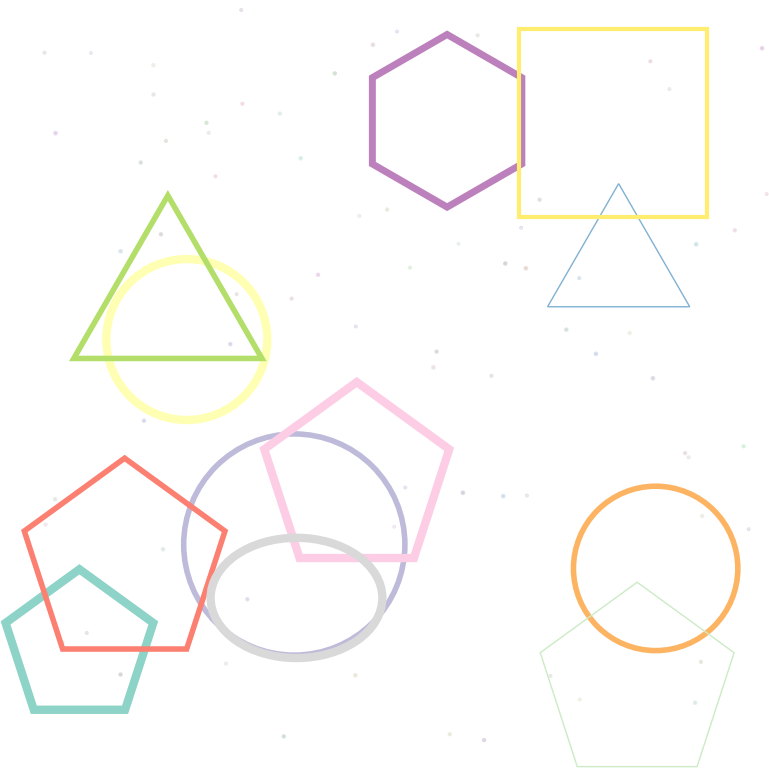[{"shape": "pentagon", "thickness": 3, "radius": 0.5, "center": [0.103, 0.16]}, {"shape": "circle", "thickness": 3, "radius": 0.52, "center": [0.243, 0.559]}, {"shape": "circle", "thickness": 2, "radius": 0.72, "center": [0.382, 0.293]}, {"shape": "pentagon", "thickness": 2, "radius": 0.69, "center": [0.162, 0.268]}, {"shape": "triangle", "thickness": 0.5, "radius": 0.53, "center": [0.803, 0.655]}, {"shape": "circle", "thickness": 2, "radius": 0.53, "center": [0.851, 0.262]}, {"shape": "triangle", "thickness": 2, "radius": 0.71, "center": [0.218, 0.605]}, {"shape": "pentagon", "thickness": 3, "radius": 0.63, "center": [0.463, 0.377]}, {"shape": "oval", "thickness": 3, "radius": 0.56, "center": [0.385, 0.223]}, {"shape": "hexagon", "thickness": 2.5, "radius": 0.56, "center": [0.581, 0.843]}, {"shape": "pentagon", "thickness": 0.5, "radius": 0.66, "center": [0.827, 0.111]}, {"shape": "square", "thickness": 1.5, "radius": 0.61, "center": [0.796, 0.841]}]